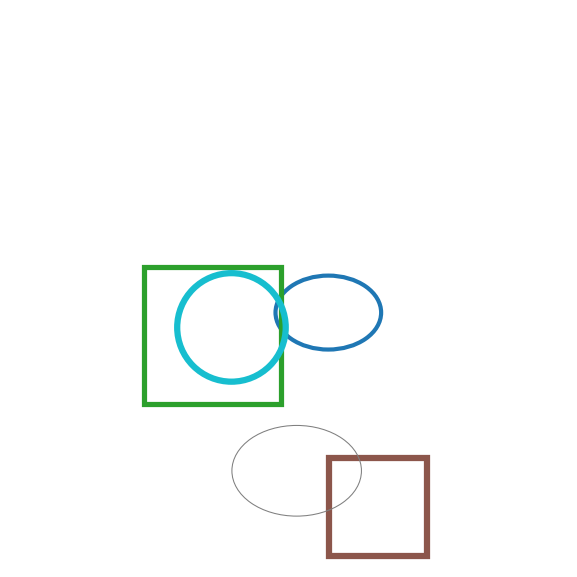[{"shape": "oval", "thickness": 2, "radius": 0.46, "center": [0.569, 0.458]}, {"shape": "square", "thickness": 2.5, "radius": 0.59, "center": [0.368, 0.418]}, {"shape": "square", "thickness": 3, "radius": 0.42, "center": [0.655, 0.122]}, {"shape": "oval", "thickness": 0.5, "radius": 0.56, "center": [0.514, 0.184]}, {"shape": "circle", "thickness": 3, "radius": 0.47, "center": [0.401, 0.432]}]